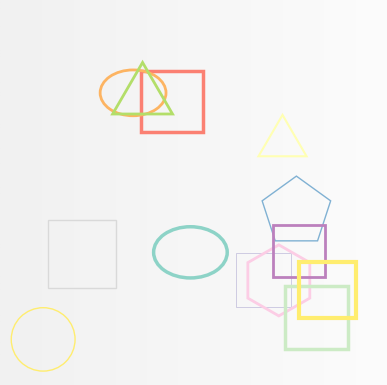[{"shape": "oval", "thickness": 2.5, "radius": 0.47, "center": [0.491, 0.345]}, {"shape": "triangle", "thickness": 1.5, "radius": 0.36, "center": [0.729, 0.63]}, {"shape": "square", "thickness": 0.5, "radius": 0.35, "center": [0.68, 0.273]}, {"shape": "square", "thickness": 2.5, "radius": 0.4, "center": [0.444, 0.736]}, {"shape": "pentagon", "thickness": 1, "radius": 0.46, "center": [0.765, 0.45]}, {"shape": "oval", "thickness": 2, "radius": 0.43, "center": [0.343, 0.759]}, {"shape": "triangle", "thickness": 2, "radius": 0.45, "center": [0.368, 0.748]}, {"shape": "hexagon", "thickness": 2, "radius": 0.46, "center": [0.72, 0.272]}, {"shape": "square", "thickness": 1, "radius": 0.44, "center": [0.211, 0.34]}, {"shape": "square", "thickness": 2, "radius": 0.34, "center": [0.772, 0.349]}, {"shape": "square", "thickness": 2.5, "radius": 0.41, "center": [0.817, 0.176]}, {"shape": "square", "thickness": 3, "radius": 0.36, "center": [0.846, 0.246]}, {"shape": "circle", "thickness": 1, "radius": 0.41, "center": [0.111, 0.118]}]